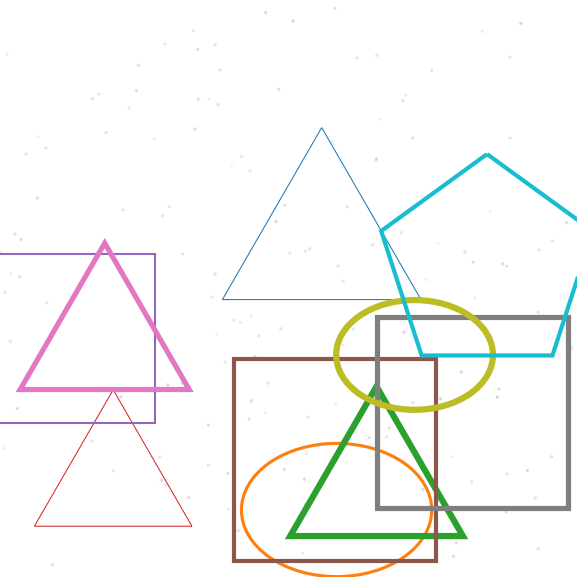[{"shape": "triangle", "thickness": 0.5, "radius": 0.99, "center": [0.557, 0.58]}, {"shape": "oval", "thickness": 1.5, "radius": 0.82, "center": [0.583, 0.116]}, {"shape": "triangle", "thickness": 3, "radius": 0.86, "center": [0.652, 0.157]}, {"shape": "triangle", "thickness": 0.5, "radius": 0.79, "center": [0.196, 0.167]}, {"shape": "square", "thickness": 1, "radius": 0.73, "center": [0.124, 0.413]}, {"shape": "square", "thickness": 2, "radius": 0.87, "center": [0.58, 0.202]}, {"shape": "triangle", "thickness": 2.5, "radius": 0.84, "center": [0.181, 0.409]}, {"shape": "square", "thickness": 2.5, "radius": 0.83, "center": [0.819, 0.285]}, {"shape": "oval", "thickness": 3, "radius": 0.68, "center": [0.718, 0.385]}, {"shape": "pentagon", "thickness": 2, "radius": 0.96, "center": [0.843, 0.54]}]